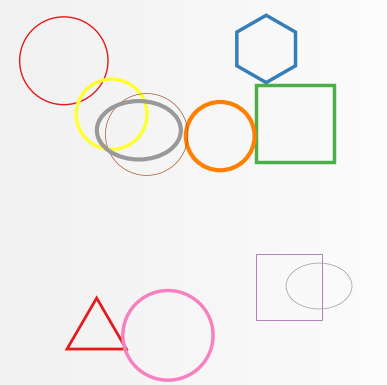[{"shape": "circle", "thickness": 1, "radius": 0.57, "center": [0.165, 0.842]}, {"shape": "triangle", "thickness": 2, "radius": 0.44, "center": [0.249, 0.138]}, {"shape": "hexagon", "thickness": 2.5, "radius": 0.44, "center": [0.687, 0.873]}, {"shape": "square", "thickness": 2.5, "radius": 0.5, "center": [0.761, 0.679]}, {"shape": "square", "thickness": 0.5, "radius": 0.43, "center": [0.747, 0.254]}, {"shape": "circle", "thickness": 3, "radius": 0.44, "center": [0.568, 0.646]}, {"shape": "circle", "thickness": 2.5, "radius": 0.46, "center": [0.288, 0.703]}, {"shape": "circle", "thickness": 0.5, "radius": 0.53, "center": [0.378, 0.651]}, {"shape": "circle", "thickness": 2.5, "radius": 0.58, "center": [0.433, 0.129]}, {"shape": "oval", "thickness": 3, "radius": 0.54, "center": [0.358, 0.662]}, {"shape": "oval", "thickness": 0.5, "radius": 0.43, "center": [0.823, 0.257]}]